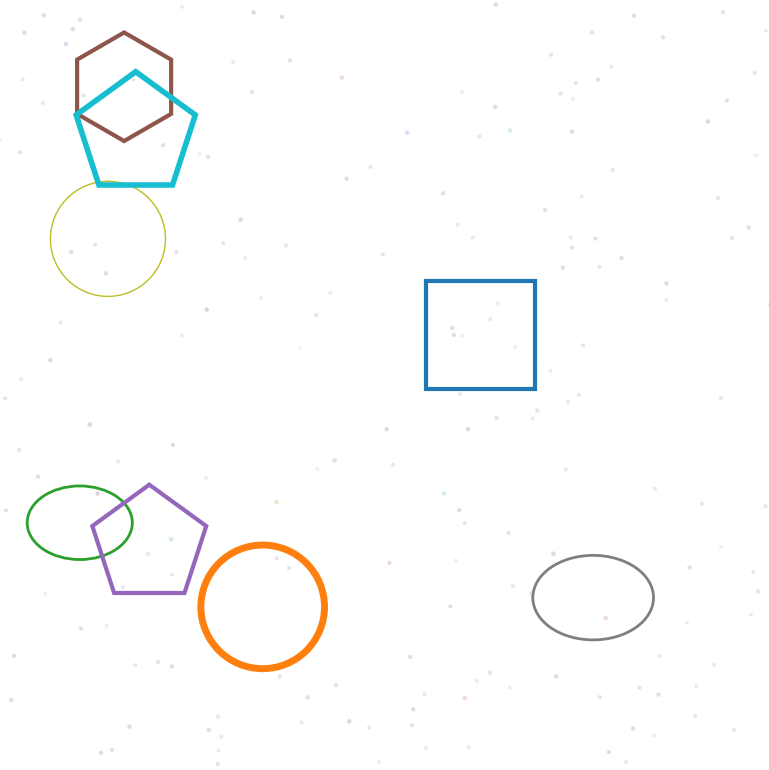[{"shape": "square", "thickness": 1.5, "radius": 0.35, "center": [0.624, 0.565]}, {"shape": "circle", "thickness": 2.5, "radius": 0.4, "center": [0.341, 0.212]}, {"shape": "oval", "thickness": 1, "radius": 0.34, "center": [0.104, 0.321]}, {"shape": "pentagon", "thickness": 1.5, "radius": 0.39, "center": [0.194, 0.293]}, {"shape": "hexagon", "thickness": 1.5, "radius": 0.35, "center": [0.161, 0.887]}, {"shape": "oval", "thickness": 1, "radius": 0.39, "center": [0.77, 0.224]}, {"shape": "circle", "thickness": 0.5, "radius": 0.37, "center": [0.14, 0.69]}, {"shape": "pentagon", "thickness": 2, "radius": 0.41, "center": [0.176, 0.826]}]